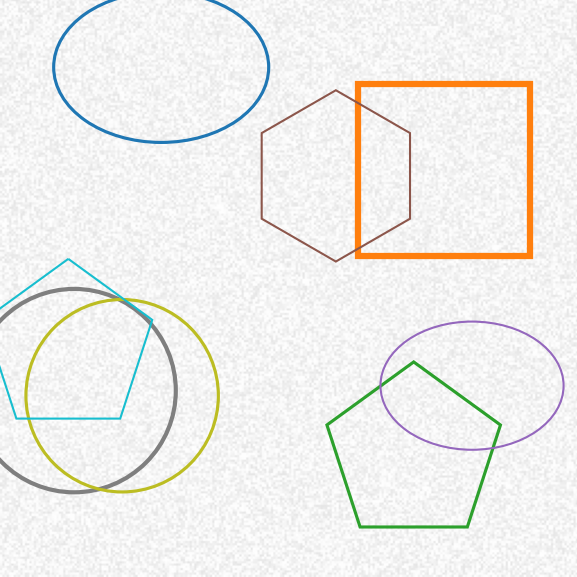[{"shape": "oval", "thickness": 1.5, "radius": 0.93, "center": [0.279, 0.883]}, {"shape": "square", "thickness": 3, "radius": 0.74, "center": [0.769, 0.705]}, {"shape": "pentagon", "thickness": 1.5, "radius": 0.79, "center": [0.716, 0.214]}, {"shape": "oval", "thickness": 1, "radius": 0.79, "center": [0.817, 0.331]}, {"shape": "hexagon", "thickness": 1, "radius": 0.74, "center": [0.582, 0.695]}, {"shape": "circle", "thickness": 2, "radius": 0.88, "center": [0.128, 0.323]}, {"shape": "circle", "thickness": 1.5, "radius": 0.83, "center": [0.212, 0.314]}, {"shape": "pentagon", "thickness": 1, "radius": 0.76, "center": [0.118, 0.398]}]